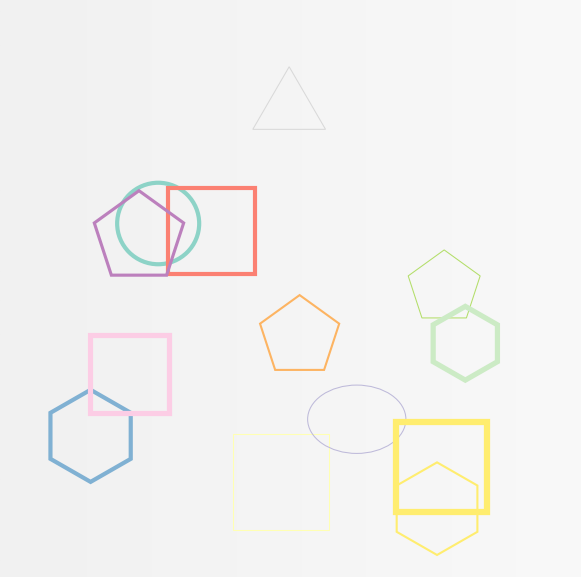[{"shape": "circle", "thickness": 2, "radius": 0.35, "center": [0.272, 0.612]}, {"shape": "square", "thickness": 0.5, "radius": 0.41, "center": [0.483, 0.165]}, {"shape": "oval", "thickness": 0.5, "radius": 0.42, "center": [0.614, 0.273]}, {"shape": "square", "thickness": 2, "radius": 0.37, "center": [0.364, 0.599]}, {"shape": "hexagon", "thickness": 2, "radius": 0.4, "center": [0.156, 0.244]}, {"shape": "pentagon", "thickness": 1, "radius": 0.36, "center": [0.515, 0.417]}, {"shape": "pentagon", "thickness": 0.5, "radius": 0.33, "center": [0.764, 0.501]}, {"shape": "square", "thickness": 2.5, "radius": 0.34, "center": [0.223, 0.351]}, {"shape": "triangle", "thickness": 0.5, "radius": 0.36, "center": [0.497, 0.811]}, {"shape": "pentagon", "thickness": 1.5, "radius": 0.4, "center": [0.239, 0.588]}, {"shape": "hexagon", "thickness": 2.5, "radius": 0.32, "center": [0.801, 0.405]}, {"shape": "hexagon", "thickness": 1, "radius": 0.4, "center": [0.752, 0.118]}, {"shape": "square", "thickness": 3, "radius": 0.39, "center": [0.759, 0.19]}]